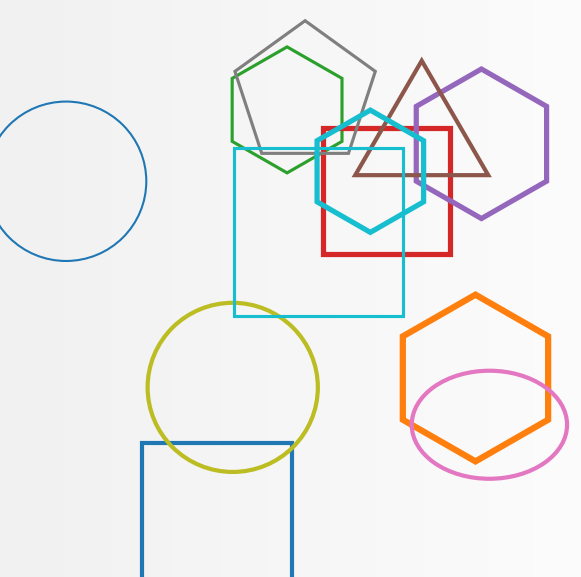[{"shape": "square", "thickness": 2, "radius": 0.64, "center": [0.373, 0.102]}, {"shape": "circle", "thickness": 1, "radius": 0.69, "center": [0.114, 0.685]}, {"shape": "hexagon", "thickness": 3, "radius": 0.72, "center": [0.818, 0.345]}, {"shape": "hexagon", "thickness": 1.5, "radius": 0.55, "center": [0.494, 0.809]}, {"shape": "square", "thickness": 2.5, "radius": 0.54, "center": [0.664, 0.669]}, {"shape": "hexagon", "thickness": 2.5, "radius": 0.65, "center": [0.828, 0.75]}, {"shape": "triangle", "thickness": 2, "radius": 0.66, "center": [0.726, 0.762]}, {"shape": "oval", "thickness": 2, "radius": 0.67, "center": [0.842, 0.264]}, {"shape": "pentagon", "thickness": 1.5, "radius": 0.63, "center": [0.525, 0.836]}, {"shape": "circle", "thickness": 2, "radius": 0.73, "center": [0.4, 0.328]}, {"shape": "hexagon", "thickness": 2.5, "radius": 0.53, "center": [0.637, 0.703]}, {"shape": "square", "thickness": 1.5, "radius": 0.73, "center": [0.548, 0.597]}]